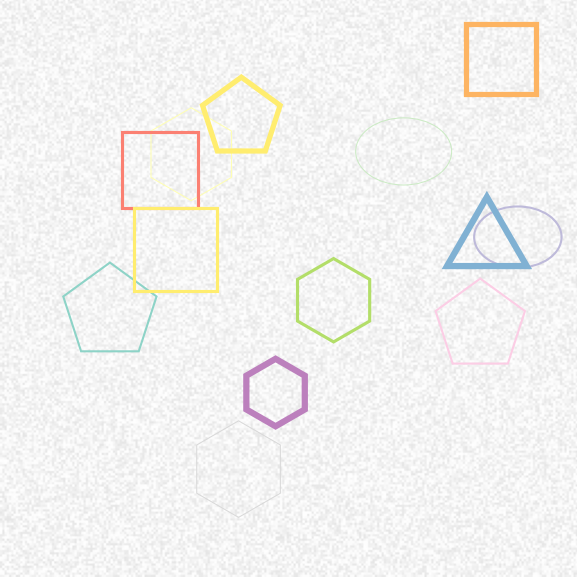[{"shape": "pentagon", "thickness": 1, "radius": 0.42, "center": [0.19, 0.46]}, {"shape": "hexagon", "thickness": 0.5, "radius": 0.4, "center": [0.331, 0.732]}, {"shape": "oval", "thickness": 1, "radius": 0.38, "center": [0.897, 0.589]}, {"shape": "square", "thickness": 1.5, "radius": 0.33, "center": [0.278, 0.704]}, {"shape": "triangle", "thickness": 3, "radius": 0.4, "center": [0.843, 0.578]}, {"shape": "square", "thickness": 2.5, "radius": 0.3, "center": [0.867, 0.897]}, {"shape": "hexagon", "thickness": 1.5, "radius": 0.36, "center": [0.578, 0.479]}, {"shape": "pentagon", "thickness": 1, "radius": 0.41, "center": [0.832, 0.435]}, {"shape": "hexagon", "thickness": 0.5, "radius": 0.42, "center": [0.413, 0.187]}, {"shape": "hexagon", "thickness": 3, "radius": 0.29, "center": [0.477, 0.319]}, {"shape": "oval", "thickness": 0.5, "radius": 0.42, "center": [0.699, 0.737]}, {"shape": "pentagon", "thickness": 2.5, "radius": 0.35, "center": [0.418, 0.795]}, {"shape": "square", "thickness": 1.5, "radius": 0.36, "center": [0.304, 0.567]}]